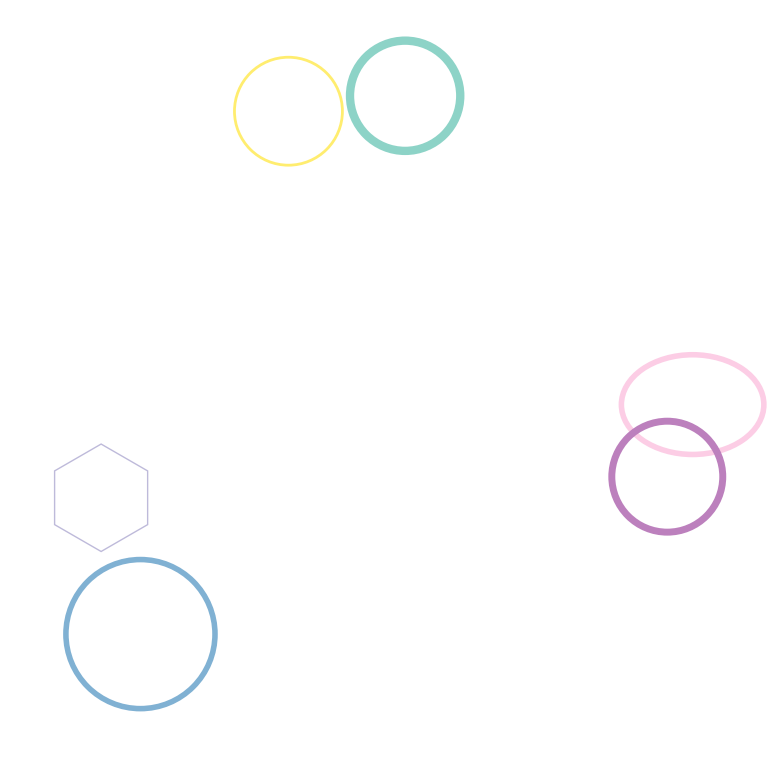[{"shape": "circle", "thickness": 3, "radius": 0.36, "center": [0.526, 0.876]}, {"shape": "hexagon", "thickness": 0.5, "radius": 0.35, "center": [0.131, 0.354]}, {"shape": "circle", "thickness": 2, "radius": 0.48, "center": [0.182, 0.177]}, {"shape": "oval", "thickness": 2, "radius": 0.46, "center": [0.9, 0.475]}, {"shape": "circle", "thickness": 2.5, "radius": 0.36, "center": [0.867, 0.381]}, {"shape": "circle", "thickness": 1, "radius": 0.35, "center": [0.375, 0.856]}]